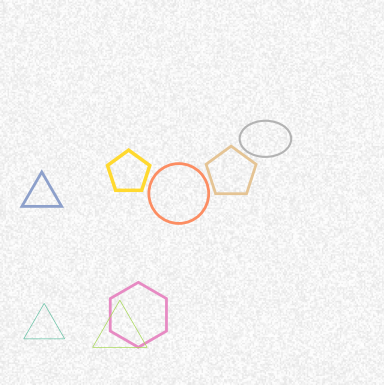[{"shape": "triangle", "thickness": 0.5, "radius": 0.31, "center": [0.115, 0.151]}, {"shape": "circle", "thickness": 2, "radius": 0.39, "center": [0.464, 0.497]}, {"shape": "triangle", "thickness": 2, "radius": 0.3, "center": [0.108, 0.494]}, {"shape": "hexagon", "thickness": 2, "radius": 0.42, "center": [0.359, 0.182]}, {"shape": "triangle", "thickness": 0.5, "radius": 0.41, "center": [0.311, 0.139]}, {"shape": "pentagon", "thickness": 2.5, "radius": 0.29, "center": [0.334, 0.552]}, {"shape": "pentagon", "thickness": 2, "radius": 0.34, "center": [0.6, 0.552]}, {"shape": "oval", "thickness": 1.5, "radius": 0.34, "center": [0.689, 0.639]}]